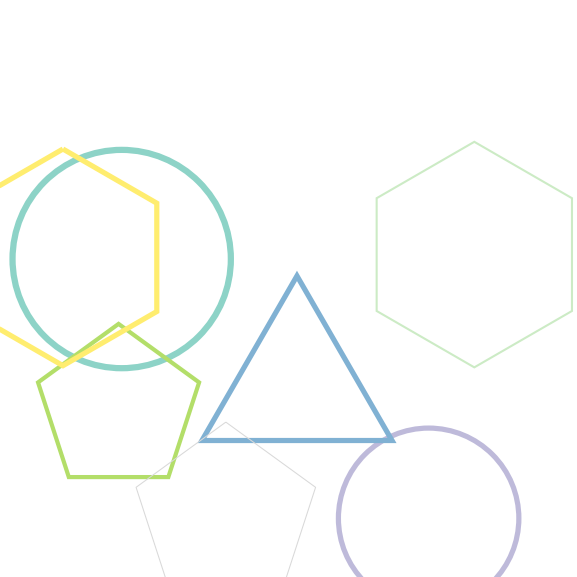[{"shape": "circle", "thickness": 3, "radius": 0.95, "center": [0.211, 0.551]}, {"shape": "circle", "thickness": 2.5, "radius": 0.78, "center": [0.742, 0.102]}, {"shape": "triangle", "thickness": 2.5, "radius": 0.95, "center": [0.514, 0.331]}, {"shape": "pentagon", "thickness": 2, "radius": 0.73, "center": [0.205, 0.292]}, {"shape": "pentagon", "thickness": 0.5, "radius": 0.82, "center": [0.391, 0.105]}, {"shape": "hexagon", "thickness": 1, "radius": 0.98, "center": [0.821, 0.558]}, {"shape": "hexagon", "thickness": 2.5, "radius": 0.94, "center": [0.109, 0.554]}]